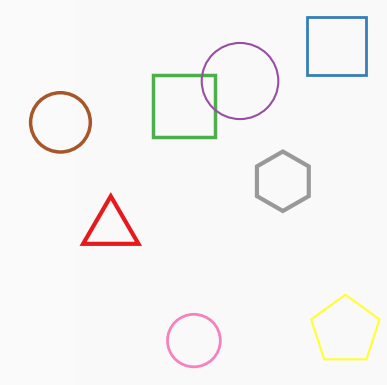[{"shape": "triangle", "thickness": 3, "radius": 0.41, "center": [0.286, 0.408]}, {"shape": "square", "thickness": 2, "radius": 0.38, "center": [0.869, 0.881]}, {"shape": "square", "thickness": 2.5, "radius": 0.4, "center": [0.474, 0.724]}, {"shape": "circle", "thickness": 1.5, "radius": 0.49, "center": [0.619, 0.79]}, {"shape": "pentagon", "thickness": 1.5, "radius": 0.46, "center": [0.891, 0.142]}, {"shape": "circle", "thickness": 2.5, "radius": 0.39, "center": [0.156, 0.682]}, {"shape": "circle", "thickness": 2, "radius": 0.34, "center": [0.5, 0.115]}, {"shape": "hexagon", "thickness": 3, "radius": 0.39, "center": [0.73, 0.529]}]